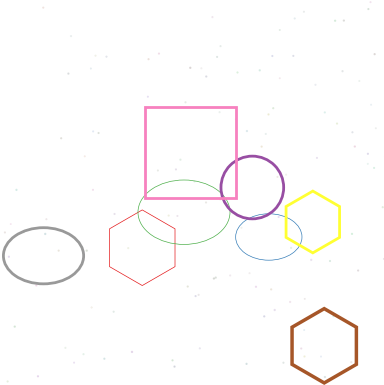[{"shape": "hexagon", "thickness": 0.5, "radius": 0.49, "center": [0.37, 0.357]}, {"shape": "oval", "thickness": 0.5, "radius": 0.43, "center": [0.698, 0.384]}, {"shape": "oval", "thickness": 0.5, "radius": 0.6, "center": [0.478, 0.449]}, {"shape": "circle", "thickness": 2, "radius": 0.41, "center": [0.655, 0.513]}, {"shape": "hexagon", "thickness": 2, "radius": 0.4, "center": [0.813, 0.423]}, {"shape": "hexagon", "thickness": 2.5, "radius": 0.48, "center": [0.842, 0.102]}, {"shape": "square", "thickness": 2, "radius": 0.59, "center": [0.495, 0.604]}, {"shape": "oval", "thickness": 2, "radius": 0.52, "center": [0.113, 0.336]}]